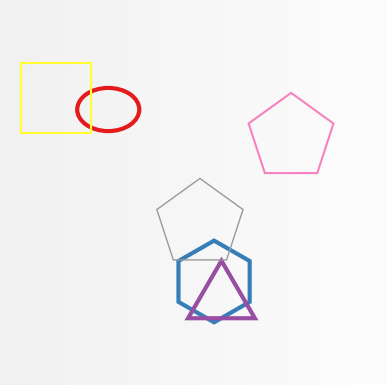[{"shape": "oval", "thickness": 3, "radius": 0.4, "center": [0.279, 0.716]}, {"shape": "hexagon", "thickness": 3, "radius": 0.53, "center": [0.552, 0.269]}, {"shape": "triangle", "thickness": 3, "radius": 0.5, "center": [0.572, 0.223]}, {"shape": "square", "thickness": 1.5, "radius": 0.45, "center": [0.144, 0.745]}, {"shape": "pentagon", "thickness": 1.5, "radius": 0.58, "center": [0.751, 0.644]}, {"shape": "pentagon", "thickness": 1, "radius": 0.58, "center": [0.516, 0.42]}]